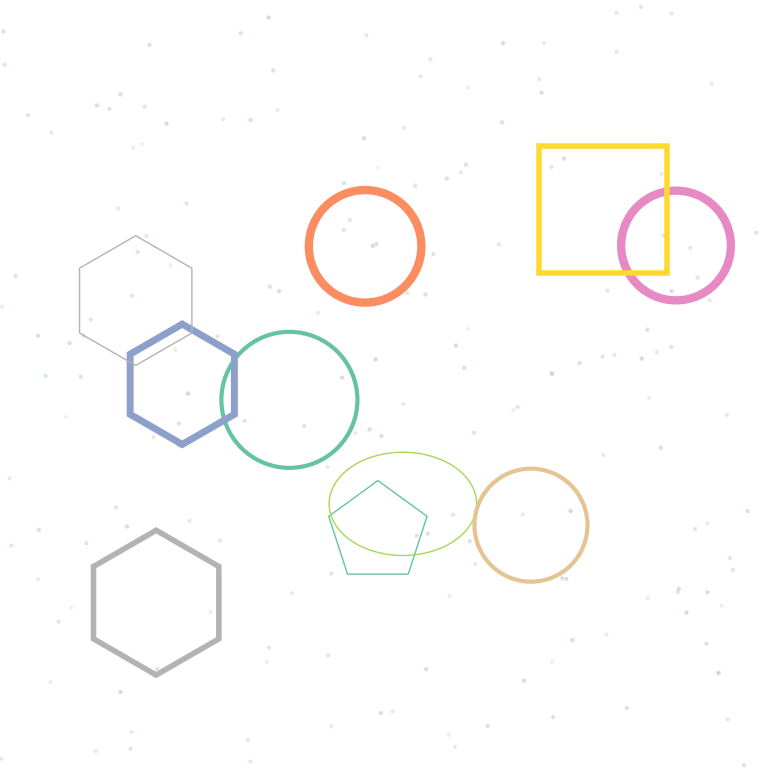[{"shape": "pentagon", "thickness": 0.5, "radius": 0.34, "center": [0.491, 0.309]}, {"shape": "circle", "thickness": 1.5, "radius": 0.44, "center": [0.376, 0.481]}, {"shape": "circle", "thickness": 3, "radius": 0.37, "center": [0.474, 0.68]}, {"shape": "hexagon", "thickness": 2.5, "radius": 0.39, "center": [0.237, 0.501]}, {"shape": "circle", "thickness": 3, "radius": 0.36, "center": [0.878, 0.681]}, {"shape": "oval", "thickness": 0.5, "radius": 0.48, "center": [0.523, 0.346]}, {"shape": "square", "thickness": 2, "radius": 0.41, "center": [0.783, 0.728]}, {"shape": "circle", "thickness": 1.5, "radius": 0.37, "center": [0.69, 0.318]}, {"shape": "hexagon", "thickness": 2, "radius": 0.47, "center": [0.203, 0.217]}, {"shape": "hexagon", "thickness": 0.5, "radius": 0.42, "center": [0.176, 0.61]}]